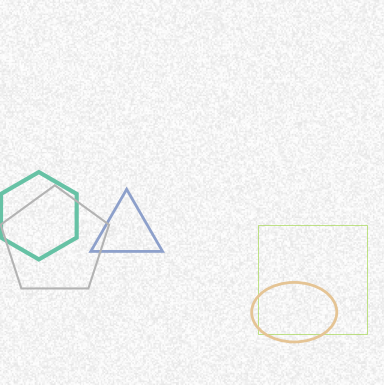[{"shape": "hexagon", "thickness": 3, "radius": 0.57, "center": [0.101, 0.44]}, {"shape": "triangle", "thickness": 2, "radius": 0.54, "center": [0.329, 0.401]}, {"shape": "square", "thickness": 0.5, "radius": 0.71, "center": [0.813, 0.275]}, {"shape": "oval", "thickness": 2, "radius": 0.55, "center": [0.764, 0.189]}, {"shape": "pentagon", "thickness": 1.5, "radius": 0.74, "center": [0.143, 0.371]}]